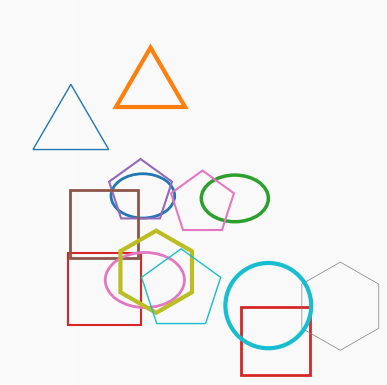[{"shape": "triangle", "thickness": 1, "radius": 0.56, "center": [0.183, 0.668]}, {"shape": "oval", "thickness": 2, "radius": 0.41, "center": [0.369, 0.491]}, {"shape": "triangle", "thickness": 3, "radius": 0.51, "center": [0.388, 0.774]}, {"shape": "oval", "thickness": 2.5, "radius": 0.43, "center": [0.606, 0.485]}, {"shape": "square", "thickness": 2, "radius": 0.44, "center": [0.711, 0.115]}, {"shape": "square", "thickness": 1.5, "radius": 0.47, "center": [0.27, 0.249]}, {"shape": "pentagon", "thickness": 1.5, "radius": 0.43, "center": [0.363, 0.502]}, {"shape": "square", "thickness": 2, "radius": 0.44, "center": [0.268, 0.418]}, {"shape": "oval", "thickness": 2, "radius": 0.51, "center": [0.374, 0.273]}, {"shape": "pentagon", "thickness": 1.5, "radius": 0.43, "center": [0.523, 0.472]}, {"shape": "hexagon", "thickness": 0.5, "radius": 0.57, "center": [0.878, 0.205]}, {"shape": "hexagon", "thickness": 3, "radius": 0.53, "center": [0.403, 0.294]}, {"shape": "circle", "thickness": 3, "radius": 0.55, "center": [0.692, 0.206]}, {"shape": "pentagon", "thickness": 1, "radius": 0.54, "center": [0.467, 0.246]}]